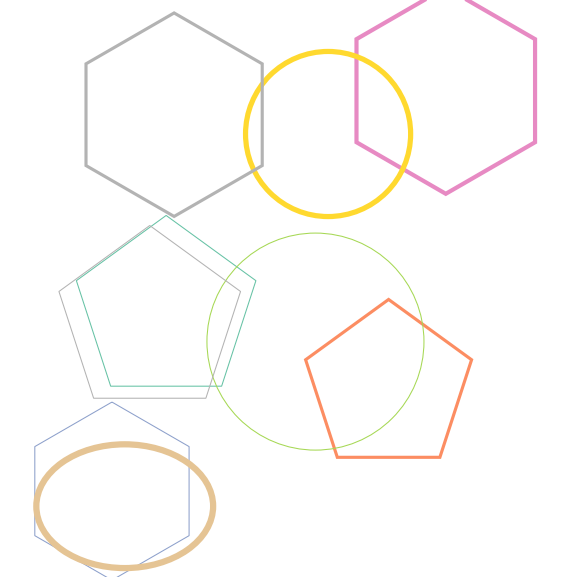[{"shape": "pentagon", "thickness": 0.5, "radius": 0.82, "center": [0.288, 0.463]}, {"shape": "pentagon", "thickness": 1.5, "radius": 0.76, "center": [0.673, 0.329]}, {"shape": "hexagon", "thickness": 0.5, "radius": 0.77, "center": [0.194, 0.149]}, {"shape": "hexagon", "thickness": 2, "radius": 0.89, "center": [0.772, 0.842]}, {"shape": "circle", "thickness": 0.5, "radius": 0.94, "center": [0.546, 0.408]}, {"shape": "circle", "thickness": 2.5, "radius": 0.71, "center": [0.568, 0.767]}, {"shape": "oval", "thickness": 3, "radius": 0.77, "center": [0.216, 0.123]}, {"shape": "pentagon", "thickness": 0.5, "radius": 0.83, "center": [0.259, 0.443]}, {"shape": "hexagon", "thickness": 1.5, "radius": 0.88, "center": [0.301, 0.801]}]